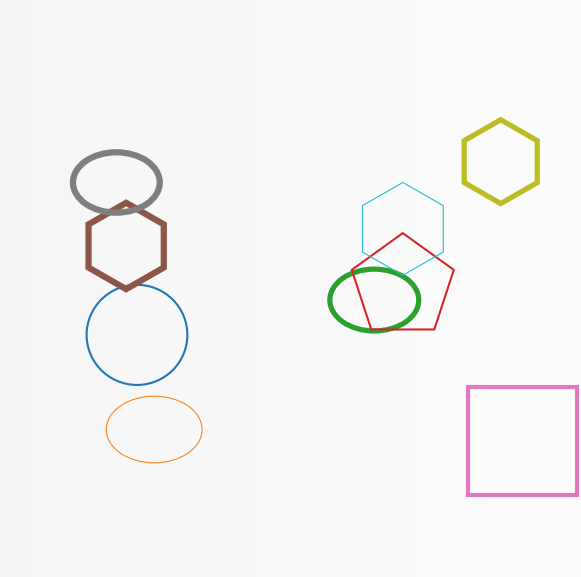[{"shape": "circle", "thickness": 1, "radius": 0.43, "center": [0.236, 0.419]}, {"shape": "oval", "thickness": 0.5, "radius": 0.41, "center": [0.265, 0.255]}, {"shape": "oval", "thickness": 2.5, "radius": 0.38, "center": [0.644, 0.48]}, {"shape": "pentagon", "thickness": 1, "radius": 0.46, "center": [0.693, 0.503]}, {"shape": "hexagon", "thickness": 3, "radius": 0.37, "center": [0.217, 0.573]}, {"shape": "square", "thickness": 2, "radius": 0.47, "center": [0.898, 0.235]}, {"shape": "oval", "thickness": 3, "radius": 0.37, "center": [0.2, 0.683]}, {"shape": "hexagon", "thickness": 2.5, "radius": 0.36, "center": [0.861, 0.719]}, {"shape": "hexagon", "thickness": 0.5, "radius": 0.4, "center": [0.693, 0.603]}]